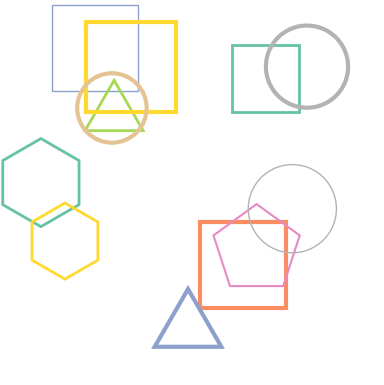[{"shape": "hexagon", "thickness": 2, "radius": 0.57, "center": [0.106, 0.526]}, {"shape": "square", "thickness": 2, "radius": 0.44, "center": [0.69, 0.796]}, {"shape": "square", "thickness": 3, "radius": 0.56, "center": [0.631, 0.312]}, {"shape": "square", "thickness": 1, "radius": 0.56, "center": [0.247, 0.875]}, {"shape": "triangle", "thickness": 3, "radius": 0.5, "center": [0.488, 0.149]}, {"shape": "pentagon", "thickness": 1.5, "radius": 0.59, "center": [0.667, 0.352]}, {"shape": "triangle", "thickness": 2, "radius": 0.44, "center": [0.296, 0.704]}, {"shape": "hexagon", "thickness": 2, "radius": 0.49, "center": [0.169, 0.374]}, {"shape": "square", "thickness": 3, "radius": 0.58, "center": [0.34, 0.827]}, {"shape": "circle", "thickness": 3, "radius": 0.45, "center": [0.291, 0.72]}, {"shape": "circle", "thickness": 3, "radius": 0.53, "center": [0.797, 0.827]}, {"shape": "circle", "thickness": 1, "radius": 0.57, "center": [0.759, 0.458]}]